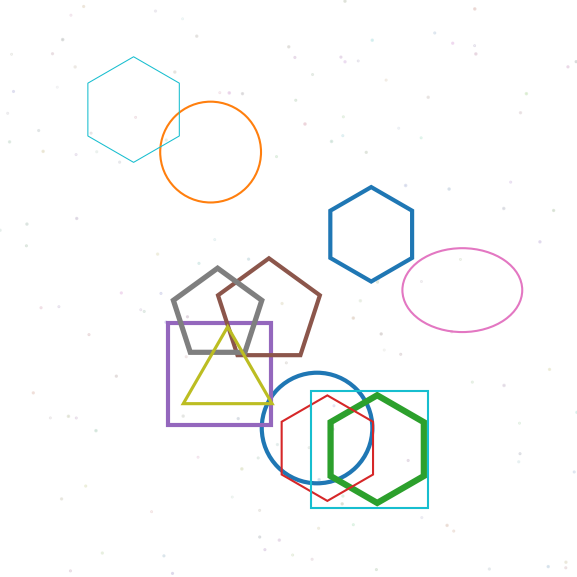[{"shape": "circle", "thickness": 2, "radius": 0.48, "center": [0.549, 0.258]}, {"shape": "hexagon", "thickness": 2, "radius": 0.41, "center": [0.643, 0.593]}, {"shape": "circle", "thickness": 1, "radius": 0.44, "center": [0.365, 0.736]}, {"shape": "hexagon", "thickness": 3, "radius": 0.47, "center": [0.653, 0.221]}, {"shape": "hexagon", "thickness": 1, "radius": 0.46, "center": [0.567, 0.223]}, {"shape": "square", "thickness": 2, "radius": 0.44, "center": [0.38, 0.352]}, {"shape": "pentagon", "thickness": 2, "radius": 0.46, "center": [0.466, 0.459]}, {"shape": "oval", "thickness": 1, "radius": 0.52, "center": [0.801, 0.497]}, {"shape": "pentagon", "thickness": 2.5, "radius": 0.4, "center": [0.377, 0.454]}, {"shape": "triangle", "thickness": 1.5, "radius": 0.44, "center": [0.394, 0.345]}, {"shape": "square", "thickness": 1, "radius": 0.5, "center": [0.64, 0.221]}, {"shape": "hexagon", "thickness": 0.5, "radius": 0.46, "center": [0.231, 0.809]}]